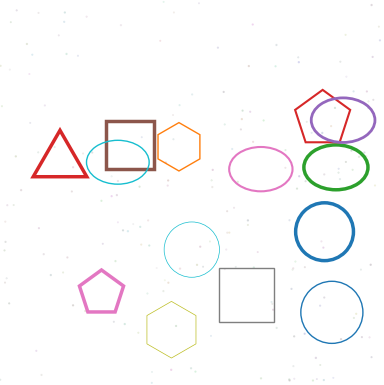[{"shape": "circle", "thickness": 2.5, "radius": 0.38, "center": [0.843, 0.398]}, {"shape": "circle", "thickness": 1, "radius": 0.4, "center": [0.862, 0.189]}, {"shape": "hexagon", "thickness": 1, "radius": 0.31, "center": [0.465, 0.619]}, {"shape": "oval", "thickness": 2.5, "radius": 0.42, "center": [0.873, 0.565]}, {"shape": "triangle", "thickness": 2.5, "radius": 0.4, "center": [0.156, 0.581]}, {"shape": "pentagon", "thickness": 1.5, "radius": 0.38, "center": [0.838, 0.691]}, {"shape": "oval", "thickness": 2, "radius": 0.41, "center": [0.891, 0.688]}, {"shape": "square", "thickness": 2.5, "radius": 0.31, "center": [0.337, 0.623]}, {"shape": "pentagon", "thickness": 2.5, "radius": 0.3, "center": [0.264, 0.238]}, {"shape": "oval", "thickness": 1.5, "radius": 0.41, "center": [0.678, 0.561]}, {"shape": "square", "thickness": 1, "radius": 0.36, "center": [0.64, 0.234]}, {"shape": "hexagon", "thickness": 0.5, "radius": 0.37, "center": [0.445, 0.144]}, {"shape": "circle", "thickness": 0.5, "radius": 0.36, "center": [0.498, 0.352]}, {"shape": "oval", "thickness": 1, "radius": 0.41, "center": [0.306, 0.579]}]